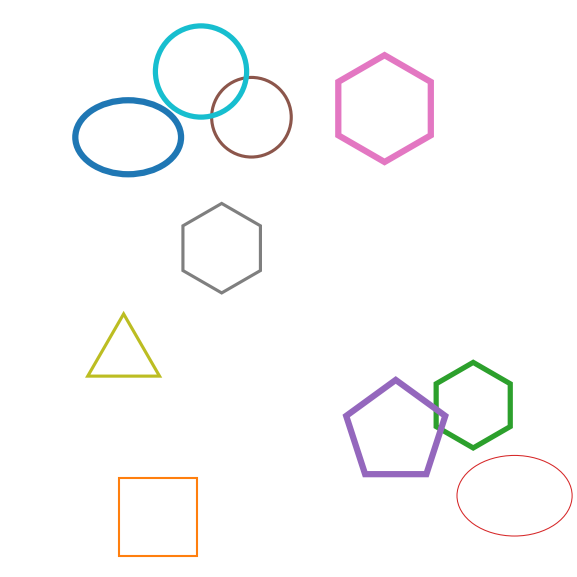[{"shape": "oval", "thickness": 3, "radius": 0.46, "center": [0.222, 0.761]}, {"shape": "square", "thickness": 1, "radius": 0.34, "center": [0.273, 0.103]}, {"shape": "hexagon", "thickness": 2.5, "radius": 0.37, "center": [0.819, 0.298]}, {"shape": "oval", "thickness": 0.5, "radius": 0.5, "center": [0.891, 0.141]}, {"shape": "pentagon", "thickness": 3, "radius": 0.45, "center": [0.685, 0.251]}, {"shape": "circle", "thickness": 1.5, "radius": 0.34, "center": [0.435, 0.796]}, {"shape": "hexagon", "thickness": 3, "radius": 0.46, "center": [0.666, 0.811]}, {"shape": "hexagon", "thickness": 1.5, "radius": 0.39, "center": [0.384, 0.569]}, {"shape": "triangle", "thickness": 1.5, "radius": 0.36, "center": [0.214, 0.384]}, {"shape": "circle", "thickness": 2.5, "radius": 0.39, "center": [0.348, 0.875]}]